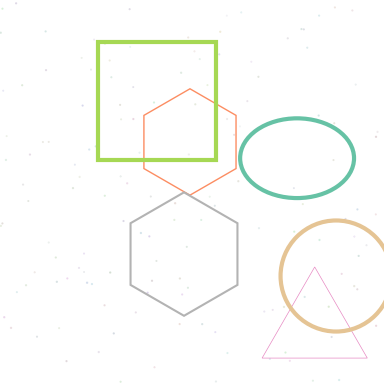[{"shape": "oval", "thickness": 3, "radius": 0.74, "center": [0.772, 0.589]}, {"shape": "hexagon", "thickness": 1, "radius": 0.69, "center": [0.493, 0.631]}, {"shape": "triangle", "thickness": 0.5, "radius": 0.79, "center": [0.817, 0.149]}, {"shape": "square", "thickness": 3, "radius": 0.77, "center": [0.409, 0.737]}, {"shape": "circle", "thickness": 3, "radius": 0.72, "center": [0.873, 0.283]}, {"shape": "hexagon", "thickness": 1.5, "radius": 0.8, "center": [0.478, 0.34]}]